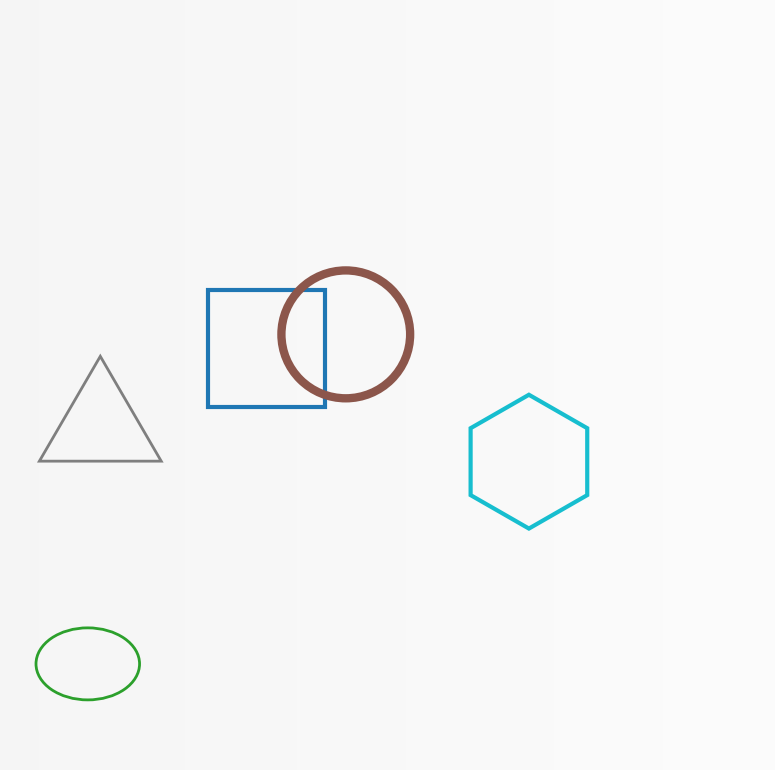[{"shape": "square", "thickness": 1.5, "radius": 0.38, "center": [0.344, 0.548]}, {"shape": "oval", "thickness": 1, "radius": 0.33, "center": [0.113, 0.138]}, {"shape": "circle", "thickness": 3, "radius": 0.42, "center": [0.446, 0.566]}, {"shape": "triangle", "thickness": 1, "radius": 0.45, "center": [0.129, 0.446]}, {"shape": "hexagon", "thickness": 1.5, "radius": 0.43, "center": [0.682, 0.4]}]